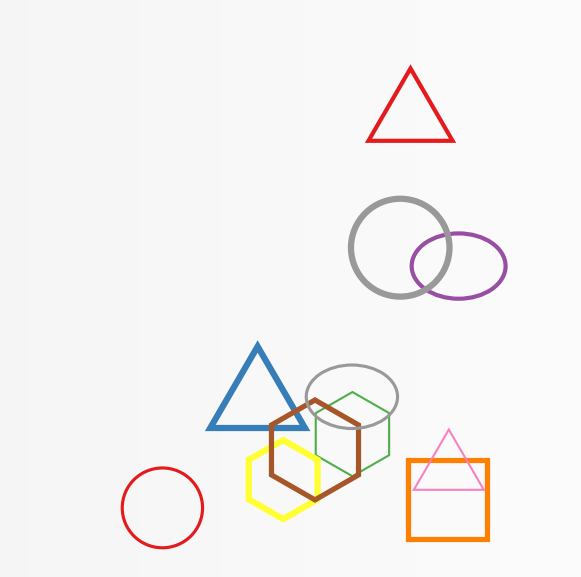[{"shape": "circle", "thickness": 1.5, "radius": 0.35, "center": [0.279, 0.12]}, {"shape": "triangle", "thickness": 2, "radius": 0.42, "center": [0.706, 0.797]}, {"shape": "triangle", "thickness": 3, "radius": 0.47, "center": [0.443, 0.305]}, {"shape": "hexagon", "thickness": 1, "radius": 0.36, "center": [0.606, 0.247]}, {"shape": "oval", "thickness": 2, "radius": 0.4, "center": [0.789, 0.538]}, {"shape": "square", "thickness": 2.5, "radius": 0.34, "center": [0.77, 0.134]}, {"shape": "hexagon", "thickness": 3, "radius": 0.34, "center": [0.487, 0.169]}, {"shape": "hexagon", "thickness": 2.5, "radius": 0.43, "center": [0.542, 0.22]}, {"shape": "triangle", "thickness": 1, "radius": 0.35, "center": [0.772, 0.186]}, {"shape": "circle", "thickness": 3, "radius": 0.42, "center": [0.689, 0.57]}, {"shape": "oval", "thickness": 1.5, "radius": 0.39, "center": [0.605, 0.312]}]